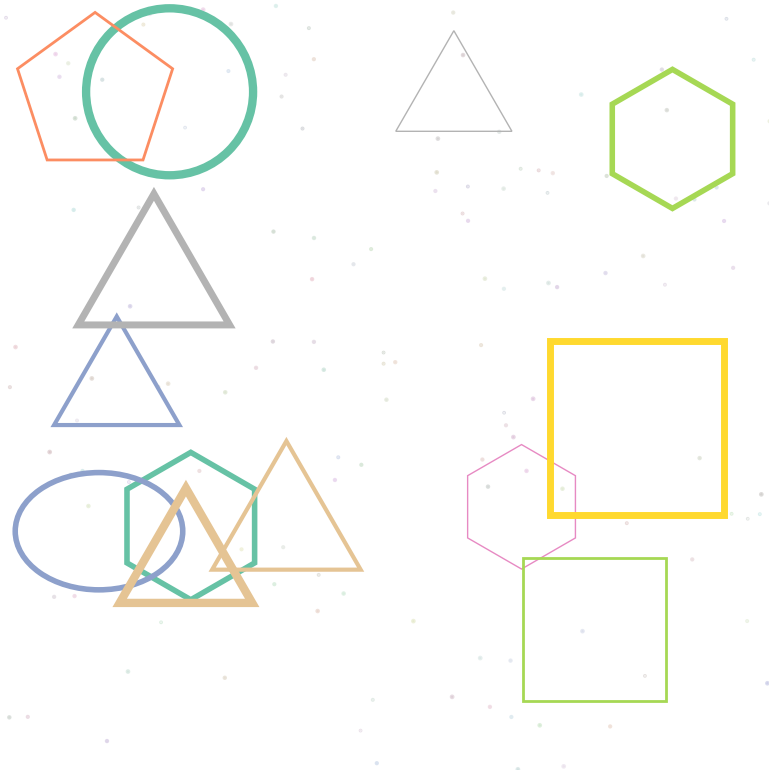[{"shape": "hexagon", "thickness": 2, "radius": 0.48, "center": [0.248, 0.317]}, {"shape": "circle", "thickness": 3, "radius": 0.54, "center": [0.22, 0.881]}, {"shape": "pentagon", "thickness": 1, "radius": 0.53, "center": [0.123, 0.878]}, {"shape": "oval", "thickness": 2, "radius": 0.54, "center": [0.129, 0.31]}, {"shape": "triangle", "thickness": 1.5, "radius": 0.47, "center": [0.152, 0.495]}, {"shape": "hexagon", "thickness": 0.5, "radius": 0.4, "center": [0.677, 0.342]}, {"shape": "square", "thickness": 1, "radius": 0.46, "center": [0.772, 0.183]}, {"shape": "hexagon", "thickness": 2, "radius": 0.45, "center": [0.873, 0.82]}, {"shape": "square", "thickness": 2.5, "radius": 0.56, "center": [0.827, 0.444]}, {"shape": "triangle", "thickness": 3, "radius": 0.5, "center": [0.241, 0.267]}, {"shape": "triangle", "thickness": 1.5, "radius": 0.56, "center": [0.372, 0.316]}, {"shape": "triangle", "thickness": 0.5, "radius": 0.44, "center": [0.589, 0.873]}, {"shape": "triangle", "thickness": 2.5, "radius": 0.57, "center": [0.2, 0.635]}]